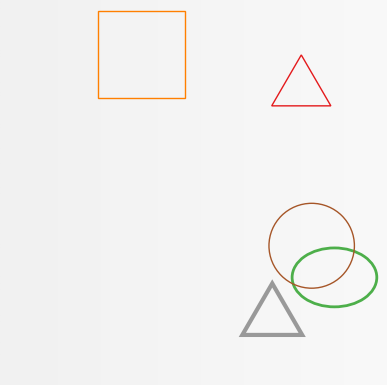[{"shape": "triangle", "thickness": 1, "radius": 0.44, "center": [0.778, 0.769]}, {"shape": "oval", "thickness": 2, "radius": 0.55, "center": [0.863, 0.28]}, {"shape": "square", "thickness": 1, "radius": 0.56, "center": [0.364, 0.859]}, {"shape": "circle", "thickness": 1, "radius": 0.55, "center": [0.804, 0.362]}, {"shape": "triangle", "thickness": 3, "radius": 0.45, "center": [0.703, 0.175]}]